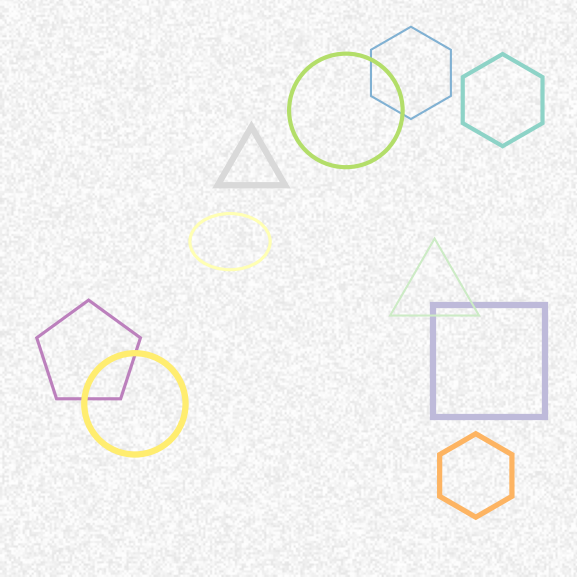[{"shape": "hexagon", "thickness": 2, "radius": 0.4, "center": [0.87, 0.826]}, {"shape": "oval", "thickness": 1.5, "radius": 0.35, "center": [0.398, 0.581]}, {"shape": "square", "thickness": 3, "radius": 0.49, "center": [0.847, 0.375]}, {"shape": "hexagon", "thickness": 1, "radius": 0.4, "center": [0.712, 0.873]}, {"shape": "hexagon", "thickness": 2.5, "radius": 0.36, "center": [0.824, 0.176]}, {"shape": "circle", "thickness": 2, "radius": 0.49, "center": [0.599, 0.808]}, {"shape": "triangle", "thickness": 3, "radius": 0.34, "center": [0.435, 0.712]}, {"shape": "pentagon", "thickness": 1.5, "radius": 0.47, "center": [0.153, 0.385]}, {"shape": "triangle", "thickness": 1, "radius": 0.44, "center": [0.753, 0.497]}, {"shape": "circle", "thickness": 3, "radius": 0.44, "center": [0.234, 0.3]}]